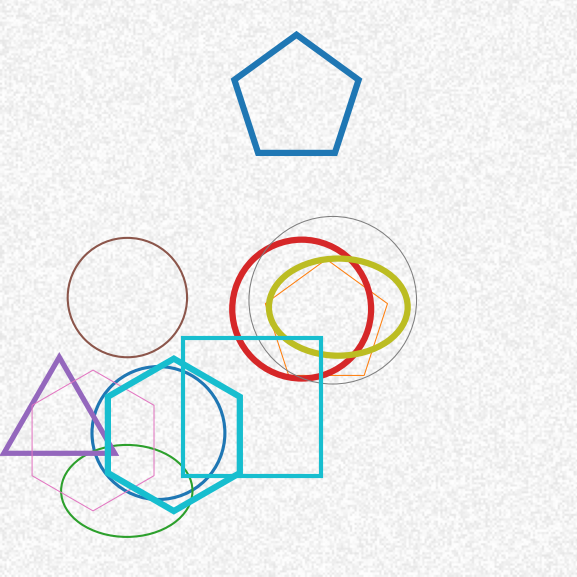[{"shape": "circle", "thickness": 1.5, "radius": 0.58, "center": [0.274, 0.249]}, {"shape": "pentagon", "thickness": 3, "radius": 0.57, "center": [0.513, 0.826]}, {"shape": "pentagon", "thickness": 0.5, "radius": 0.56, "center": [0.565, 0.439]}, {"shape": "oval", "thickness": 1, "radius": 0.57, "center": [0.22, 0.149]}, {"shape": "circle", "thickness": 3, "radius": 0.6, "center": [0.522, 0.464]}, {"shape": "triangle", "thickness": 2.5, "radius": 0.55, "center": [0.103, 0.27]}, {"shape": "circle", "thickness": 1, "radius": 0.52, "center": [0.221, 0.484]}, {"shape": "hexagon", "thickness": 0.5, "radius": 0.61, "center": [0.161, 0.236]}, {"shape": "circle", "thickness": 0.5, "radius": 0.73, "center": [0.576, 0.479]}, {"shape": "oval", "thickness": 3, "radius": 0.6, "center": [0.586, 0.467]}, {"shape": "square", "thickness": 2, "radius": 0.6, "center": [0.437, 0.294]}, {"shape": "hexagon", "thickness": 3, "radius": 0.66, "center": [0.301, 0.246]}]